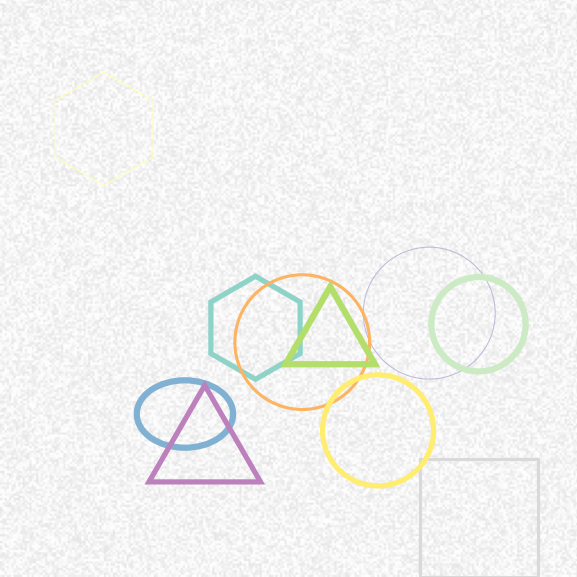[{"shape": "hexagon", "thickness": 2.5, "radius": 0.45, "center": [0.442, 0.432]}, {"shape": "hexagon", "thickness": 0.5, "radius": 0.49, "center": [0.18, 0.776]}, {"shape": "circle", "thickness": 0.5, "radius": 0.57, "center": [0.743, 0.457]}, {"shape": "oval", "thickness": 3, "radius": 0.42, "center": [0.32, 0.282]}, {"shape": "circle", "thickness": 1.5, "radius": 0.58, "center": [0.523, 0.407]}, {"shape": "triangle", "thickness": 3, "radius": 0.45, "center": [0.572, 0.413]}, {"shape": "square", "thickness": 1.5, "radius": 0.51, "center": [0.83, 0.102]}, {"shape": "triangle", "thickness": 2.5, "radius": 0.56, "center": [0.355, 0.22]}, {"shape": "circle", "thickness": 3, "radius": 0.41, "center": [0.829, 0.438]}, {"shape": "circle", "thickness": 2.5, "radius": 0.48, "center": [0.655, 0.254]}]